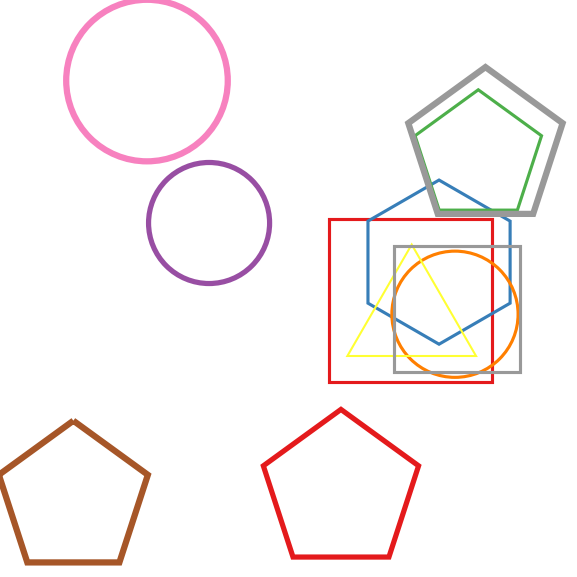[{"shape": "pentagon", "thickness": 2.5, "radius": 0.71, "center": [0.59, 0.149]}, {"shape": "square", "thickness": 1.5, "radius": 0.71, "center": [0.711, 0.479]}, {"shape": "hexagon", "thickness": 1.5, "radius": 0.71, "center": [0.76, 0.545]}, {"shape": "pentagon", "thickness": 1.5, "radius": 0.58, "center": [0.828, 0.728]}, {"shape": "circle", "thickness": 2.5, "radius": 0.52, "center": [0.362, 0.613]}, {"shape": "circle", "thickness": 1.5, "radius": 0.55, "center": [0.788, 0.455]}, {"shape": "triangle", "thickness": 1, "radius": 0.64, "center": [0.713, 0.447]}, {"shape": "pentagon", "thickness": 3, "radius": 0.68, "center": [0.127, 0.135]}, {"shape": "circle", "thickness": 3, "radius": 0.7, "center": [0.255, 0.86]}, {"shape": "square", "thickness": 1.5, "radius": 0.55, "center": [0.791, 0.464]}, {"shape": "pentagon", "thickness": 3, "radius": 0.7, "center": [0.841, 0.742]}]